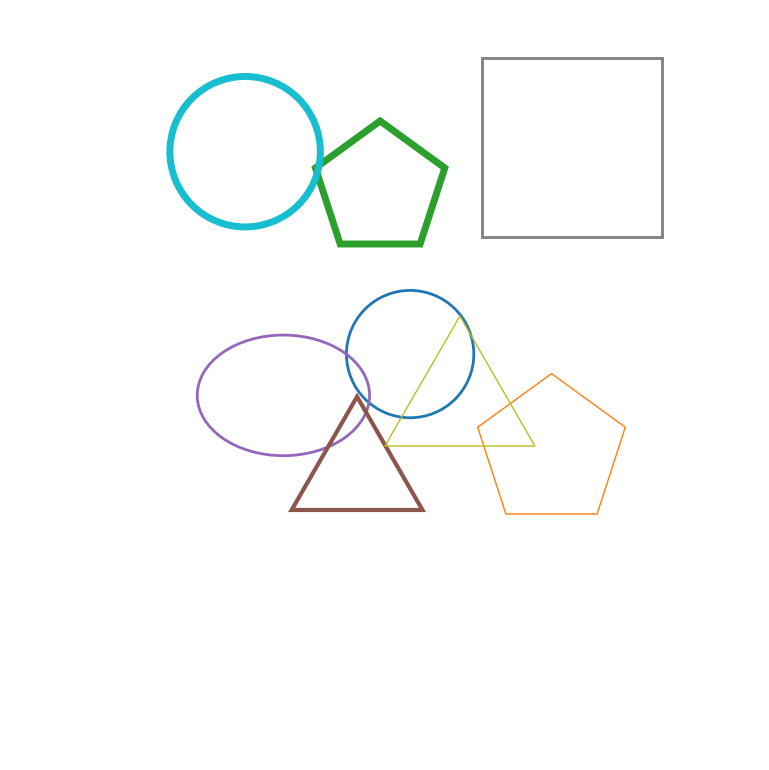[{"shape": "circle", "thickness": 1, "radius": 0.41, "center": [0.533, 0.54]}, {"shape": "pentagon", "thickness": 0.5, "radius": 0.5, "center": [0.716, 0.414]}, {"shape": "pentagon", "thickness": 2.5, "radius": 0.44, "center": [0.494, 0.755]}, {"shape": "oval", "thickness": 1, "radius": 0.56, "center": [0.368, 0.487]}, {"shape": "triangle", "thickness": 1.5, "radius": 0.49, "center": [0.464, 0.387]}, {"shape": "square", "thickness": 1, "radius": 0.58, "center": [0.743, 0.808]}, {"shape": "triangle", "thickness": 0.5, "radius": 0.56, "center": [0.597, 0.477]}, {"shape": "circle", "thickness": 2.5, "radius": 0.49, "center": [0.318, 0.803]}]